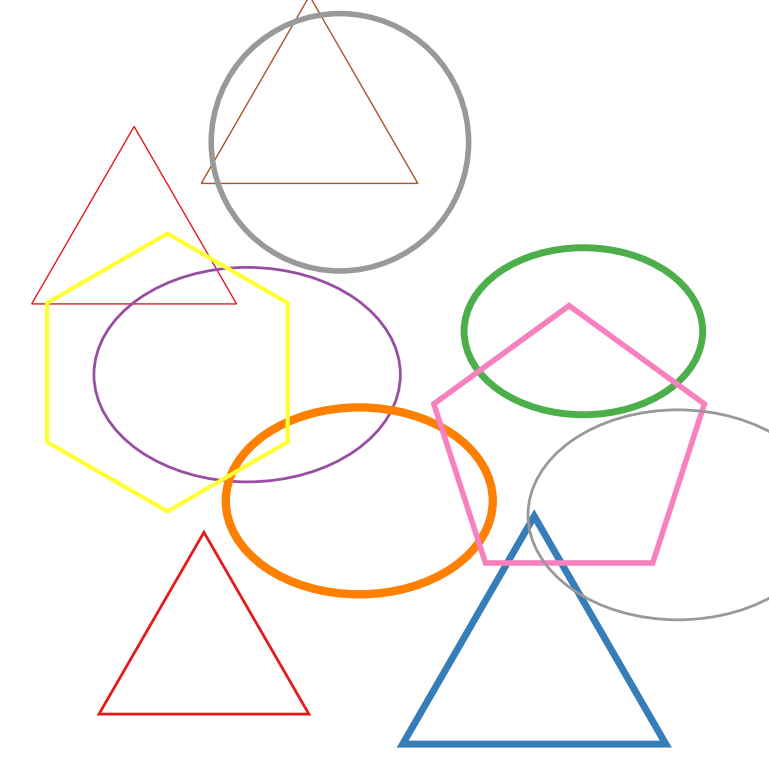[{"shape": "triangle", "thickness": 0.5, "radius": 0.77, "center": [0.174, 0.682]}, {"shape": "triangle", "thickness": 1, "radius": 0.79, "center": [0.265, 0.151]}, {"shape": "triangle", "thickness": 2.5, "radius": 0.99, "center": [0.694, 0.132]}, {"shape": "oval", "thickness": 2.5, "radius": 0.77, "center": [0.758, 0.57]}, {"shape": "oval", "thickness": 1, "radius": 0.99, "center": [0.321, 0.513]}, {"shape": "oval", "thickness": 3, "radius": 0.87, "center": [0.467, 0.35]}, {"shape": "hexagon", "thickness": 1.5, "radius": 0.9, "center": [0.217, 0.516]}, {"shape": "triangle", "thickness": 0.5, "radius": 0.81, "center": [0.402, 0.843]}, {"shape": "pentagon", "thickness": 2, "radius": 0.92, "center": [0.739, 0.418]}, {"shape": "circle", "thickness": 2, "radius": 0.84, "center": [0.441, 0.815]}, {"shape": "oval", "thickness": 1, "radius": 0.97, "center": [0.881, 0.331]}]